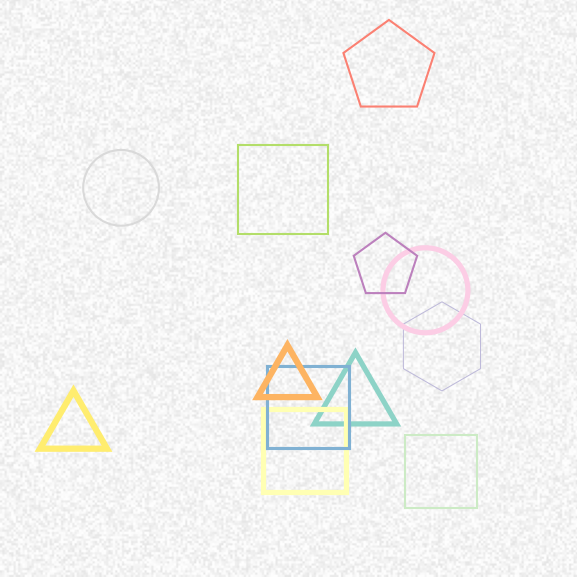[{"shape": "triangle", "thickness": 2.5, "radius": 0.41, "center": [0.616, 0.306]}, {"shape": "square", "thickness": 2.5, "radius": 0.36, "center": [0.527, 0.219]}, {"shape": "hexagon", "thickness": 0.5, "radius": 0.39, "center": [0.765, 0.399]}, {"shape": "pentagon", "thickness": 1, "radius": 0.41, "center": [0.674, 0.882]}, {"shape": "square", "thickness": 1.5, "radius": 0.35, "center": [0.533, 0.294]}, {"shape": "triangle", "thickness": 3, "radius": 0.3, "center": [0.498, 0.341]}, {"shape": "square", "thickness": 1, "radius": 0.39, "center": [0.49, 0.671]}, {"shape": "circle", "thickness": 2.5, "radius": 0.37, "center": [0.737, 0.496]}, {"shape": "circle", "thickness": 1, "radius": 0.33, "center": [0.21, 0.674]}, {"shape": "pentagon", "thickness": 1, "radius": 0.29, "center": [0.667, 0.538]}, {"shape": "square", "thickness": 1, "radius": 0.31, "center": [0.763, 0.183]}, {"shape": "triangle", "thickness": 3, "radius": 0.34, "center": [0.127, 0.256]}]